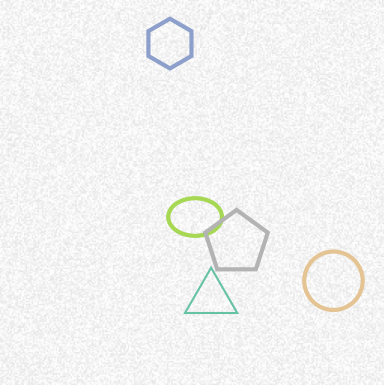[{"shape": "triangle", "thickness": 1.5, "radius": 0.39, "center": [0.548, 0.226]}, {"shape": "hexagon", "thickness": 3, "radius": 0.32, "center": [0.441, 0.887]}, {"shape": "oval", "thickness": 3, "radius": 0.35, "center": [0.507, 0.436]}, {"shape": "circle", "thickness": 3, "radius": 0.38, "center": [0.866, 0.271]}, {"shape": "pentagon", "thickness": 3, "radius": 0.43, "center": [0.614, 0.369]}]